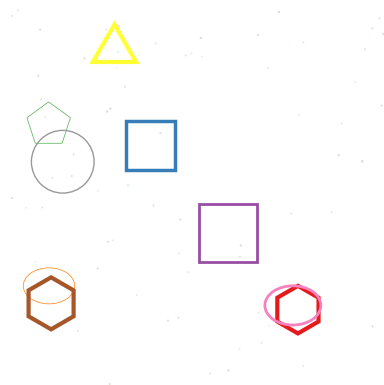[{"shape": "hexagon", "thickness": 3, "radius": 0.31, "center": [0.774, 0.196]}, {"shape": "square", "thickness": 2.5, "radius": 0.32, "center": [0.39, 0.623]}, {"shape": "pentagon", "thickness": 0.5, "radius": 0.3, "center": [0.126, 0.676]}, {"shape": "square", "thickness": 2, "radius": 0.38, "center": [0.593, 0.394]}, {"shape": "oval", "thickness": 0.5, "radius": 0.33, "center": [0.127, 0.258]}, {"shape": "triangle", "thickness": 3, "radius": 0.32, "center": [0.297, 0.871]}, {"shape": "hexagon", "thickness": 3, "radius": 0.34, "center": [0.133, 0.212]}, {"shape": "oval", "thickness": 2, "radius": 0.36, "center": [0.761, 0.207]}, {"shape": "circle", "thickness": 1, "radius": 0.41, "center": [0.163, 0.58]}]